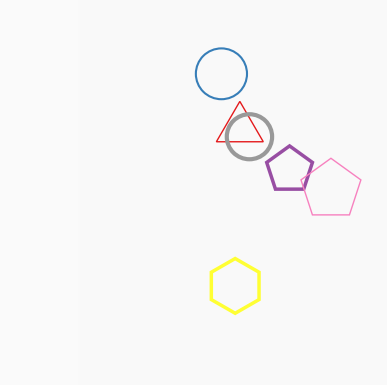[{"shape": "triangle", "thickness": 1, "radius": 0.35, "center": [0.619, 0.667]}, {"shape": "circle", "thickness": 1.5, "radius": 0.33, "center": [0.571, 0.808]}, {"shape": "pentagon", "thickness": 2.5, "radius": 0.31, "center": [0.747, 0.559]}, {"shape": "hexagon", "thickness": 2.5, "radius": 0.36, "center": [0.607, 0.257]}, {"shape": "pentagon", "thickness": 1, "radius": 0.41, "center": [0.854, 0.508]}, {"shape": "circle", "thickness": 3, "radius": 0.29, "center": [0.644, 0.645]}]